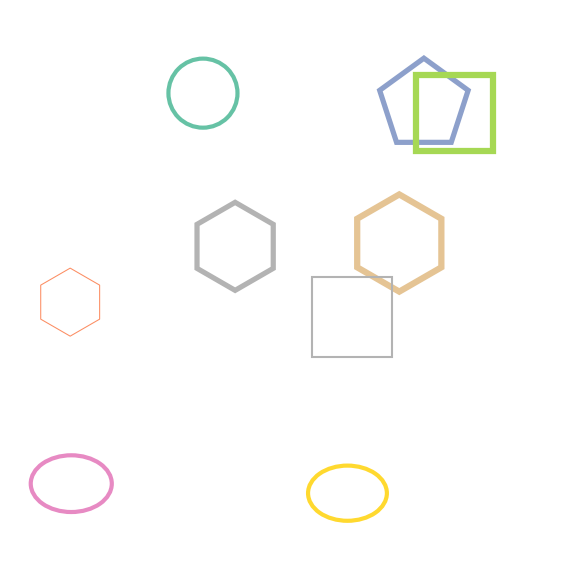[{"shape": "circle", "thickness": 2, "radius": 0.3, "center": [0.351, 0.838]}, {"shape": "hexagon", "thickness": 0.5, "radius": 0.29, "center": [0.122, 0.476]}, {"shape": "pentagon", "thickness": 2.5, "radius": 0.4, "center": [0.734, 0.818]}, {"shape": "oval", "thickness": 2, "radius": 0.35, "center": [0.123, 0.162]}, {"shape": "square", "thickness": 3, "radius": 0.33, "center": [0.787, 0.803]}, {"shape": "oval", "thickness": 2, "radius": 0.34, "center": [0.602, 0.145]}, {"shape": "hexagon", "thickness": 3, "radius": 0.42, "center": [0.691, 0.578]}, {"shape": "hexagon", "thickness": 2.5, "radius": 0.38, "center": [0.407, 0.573]}, {"shape": "square", "thickness": 1, "radius": 0.35, "center": [0.609, 0.45]}]